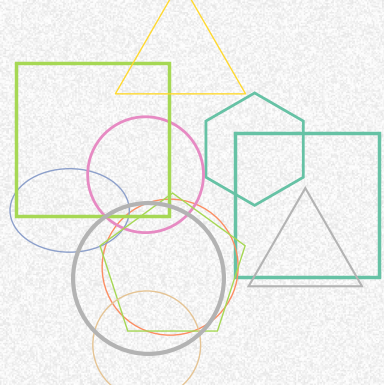[{"shape": "hexagon", "thickness": 2, "radius": 0.73, "center": [0.661, 0.613]}, {"shape": "square", "thickness": 2.5, "radius": 0.93, "center": [0.798, 0.466]}, {"shape": "circle", "thickness": 1, "radius": 0.88, "center": [0.442, 0.306]}, {"shape": "oval", "thickness": 1, "radius": 0.77, "center": [0.181, 0.453]}, {"shape": "circle", "thickness": 2, "radius": 0.75, "center": [0.378, 0.546]}, {"shape": "pentagon", "thickness": 1, "radius": 0.99, "center": [0.448, 0.3]}, {"shape": "square", "thickness": 2.5, "radius": 0.99, "center": [0.24, 0.638]}, {"shape": "triangle", "thickness": 1, "radius": 0.98, "center": [0.469, 0.854]}, {"shape": "circle", "thickness": 1, "radius": 0.7, "center": [0.381, 0.104]}, {"shape": "circle", "thickness": 3, "radius": 0.98, "center": [0.386, 0.277]}, {"shape": "triangle", "thickness": 1.5, "radius": 0.85, "center": [0.793, 0.341]}]